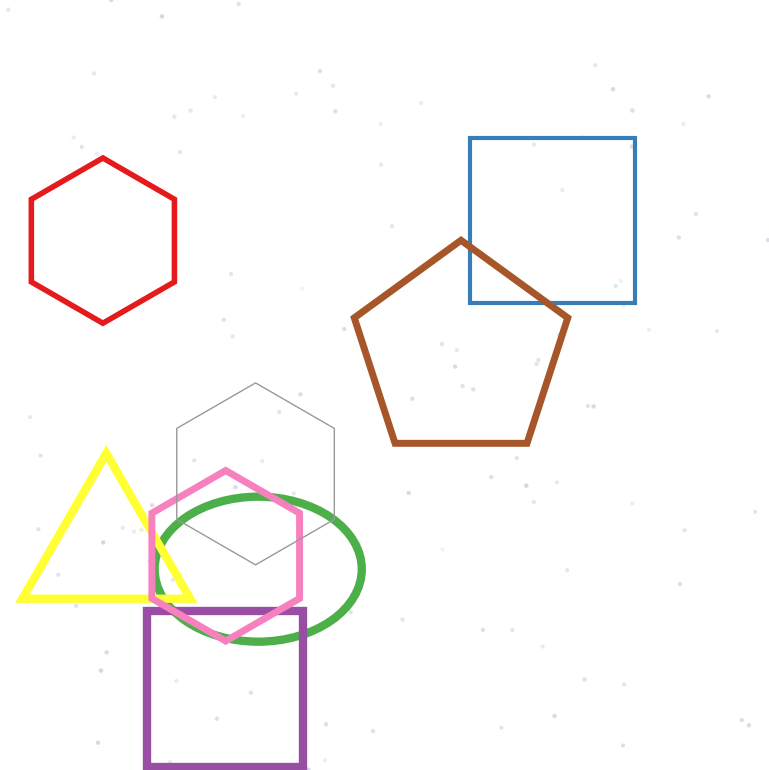[{"shape": "hexagon", "thickness": 2, "radius": 0.54, "center": [0.134, 0.688]}, {"shape": "square", "thickness": 1.5, "radius": 0.54, "center": [0.718, 0.714]}, {"shape": "oval", "thickness": 3, "radius": 0.67, "center": [0.335, 0.261]}, {"shape": "square", "thickness": 3, "radius": 0.51, "center": [0.292, 0.105]}, {"shape": "triangle", "thickness": 3, "radius": 0.63, "center": [0.138, 0.285]}, {"shape": "pentagon", "thickness": 2.5, "radius": 0.73, "center": [0.599, 0.542]}, {"shape": "hexagon", "thickness": 2.5, "radius": 0.55, "center": [0.293, 0.278]}, {"shape": "hexagon", "thickness": 0.5, "radius": 0.59, "center": [0.332, 0.385]}]